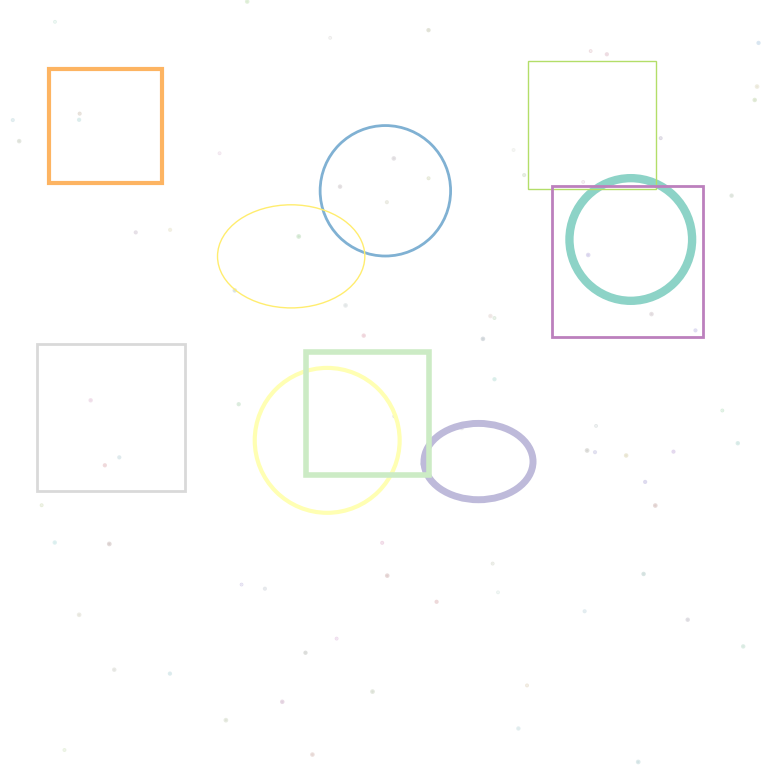[{"shape": "circle", "thickness": 3, "radius": 0.4, "center": [0.819, 0.689]}, {"shape": "circle", "thickness": 1.5, "radius": 0.47, "center": [0.425, 0.428]}, {"shape": "oval", "thickness": 2.5, "radius": 0.35, "center": [0.621, 0.401]}, {"shape": "circle", "thickness": 1, "radius": 0.42, "center": [0.5, 0.752]}, {"shape": "square", "thickness": 1.5, "radius": 0.37, "center": [0.137, 0.836]}, {"shape": "square", "thickness": 0.5, "radius": 0.42, "center": [0.768, 0.838]}, {"shape": "square", "thickness": 1, "radius": 0.48, "center": [0.144, 0.457]}, {"shape": "square", "thickness": 1, "radius": 0.49, "center": [0.815, 0.66]}, {"shape": "square", "thickness": 2, "radius": 0.4, "center": [0.477, 0.463]}, {"shape": "oval", "thickness": 0.5, "radius": 0.48, "center": [0.378, 0.667]}]